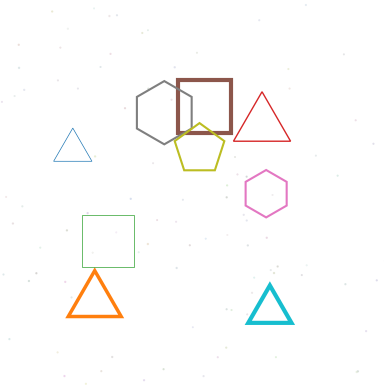[{"shape": "triangle", "thickness": 0.5, "radius": 0.29, "center": [0.189, 0.61]}, {"shape": "triangle", "thickness": 2.5, "radius": 0.4, "center": [0.246, 0.218]}, {"shape": "square", "thickness": 0.5, "radius": 0.34, "center": [0.28, 0.374]}, {"shape": "triangle", "thickness": 1, "radius": 0.43, "center": [0.681, 0.676]}, {"shape": "square", "thickness": 3, "radius": 0.34, "center": [0.532, 0.724]}, {"shape": "hexagon", "thickness": 1.5, "radius": 0.31, "center": [0.691, 0.497]}, {"shape": "hexagon", "thickness": 1.5, "radius": 0.41, "center": [0.427, 0.707]}, {"shape": "pentagon", "thickness": 1.5, "radius": 0.34, "center": [0.518, 0.613]}, {"shape": "triangle", "thickness": 3, "radius": 0.32, "center": [0.701, 0.194]}]